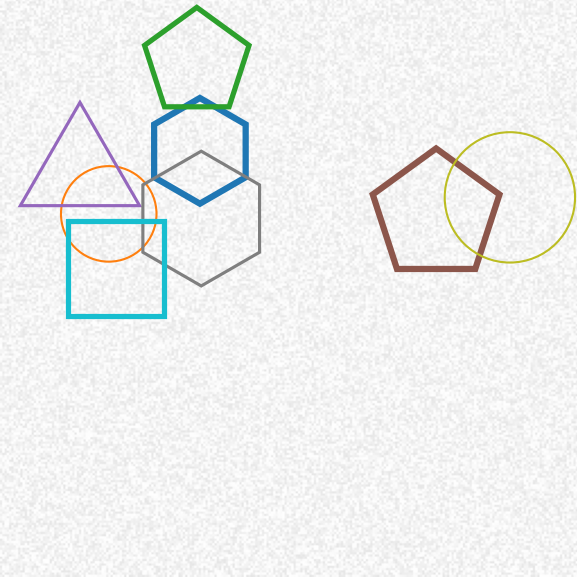[{"shape": "hexagon", "thickness": 3, "radius": 0.46, "center": [0.346, 0.738]}, {"shape": "circle", "thickness": 1, "radius": 0.41, "center": [0.188, 0.629]}, {"shape": "pentagon", "thickness": 2.5, "radius": 0.48, "center": [0.341, 0.891]}, {"shape": "triangle", "thickness": 1.5, "radius": 0.6, "center": [0.138, 0.703]}, {"shape": "pentagon", "thickness": 3, "radius": 0.58, "center": [0.755, 0.627]}, {"shape": "hexagon", "thickness": 1.5, "radius": 0.58, "center": [0.348, 0.621]}, {"shape": "circle", "thickness": 1, "radius": 0.56, "center": [0.883, 0.657]}, {"shape": "square", "thickness": 2.5, "radius": 0.41, "center": [0.201, 0.534]}]